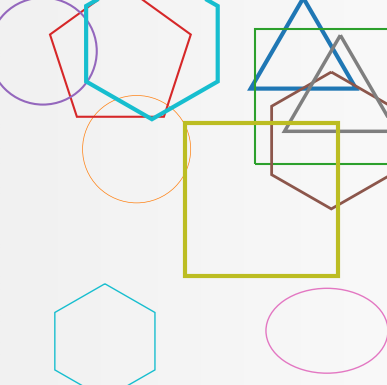[{"shape": "triangle", "thickness": 3, "radius": 0.78, "center": [0.783, 0.848]}, {"shape": "circle", "thickness": 0.5, "radius": 0.7, "center": [0.353, 0.613]}, {"shape": "square", "thickness": 1.5, "radius": 0.88, "center": [0.834, 0.749]}, {"shape": "pentagon", "thickness": 1.5, "radius": 0.96, "center": [0.311, 0.851]}, {"shape": "circle", "thickness": 1.5, "radius": 0.69, "center": [0.111, 0.867]}, {"shape": "hexagon", "thickness": 2, "radius": 0.89, "center": [0.855, 0.635]}, {"shape": "oval", "thickness": 1, "radius": 0.79, "center": [0.844, 0.141]}, {"shape": "triangle", "thickness": 2.5, "radius": 0.83, "center": [0.878, 0.742]}, {"shape": "square", "thickness": 3, "radius": 0.99, "center": [0.675, 0.482]}, {"shape": "hexagon", "thickness": 3, "radius": 0.98, "center": [0.392, 0.886]}, {"shape": "hexagon", "thickness": 1, "radius": 0.75, "center": [0.271, 0.114]}]